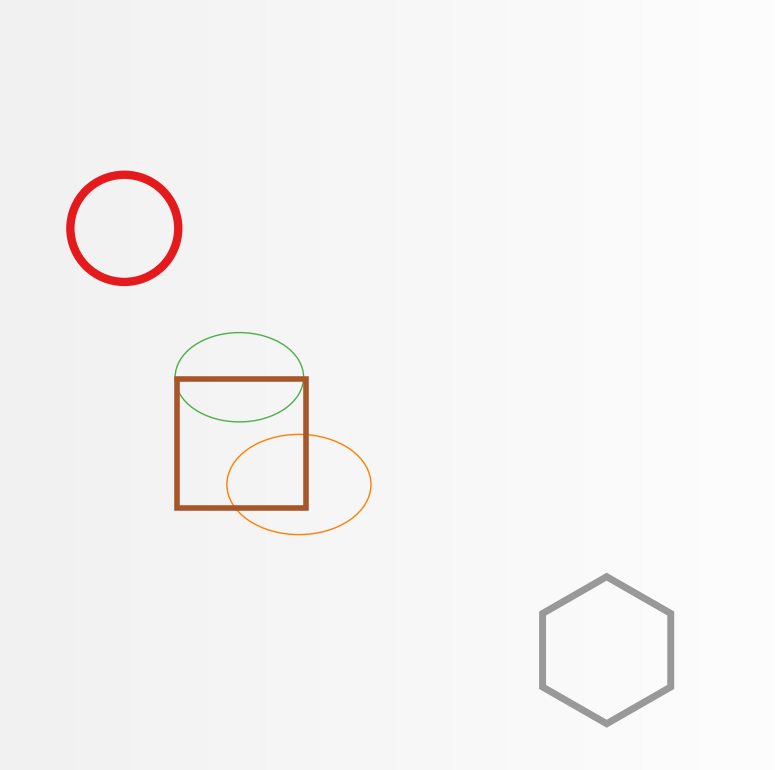[{"shape": "circle", "thickness": 3, "radius": 0.35, "center": [0.16, 0.703]}, {"shape": "oval", "thickness": 0.5, "radius": 0.41, "center": [0.309, 0.51]}, {"shape": "oval", "thickness": 0.5, "radius": 0.46, "center": [0.386, 0.371]}, {"shape": "square", "thickness": 2, "radius": 0.42, "center": [0.312, 0.424]}, {"shape": "hexagon", "thickness": 2.5, "radius": 0.48, "center": [0.783, 0.156]}]